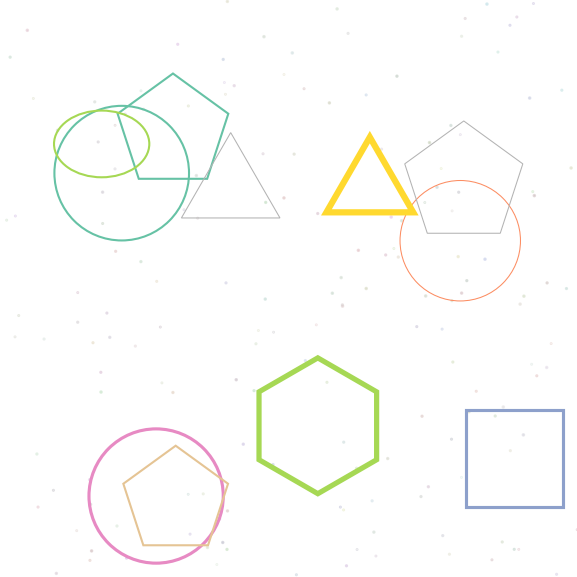[{"shape": "pentagon", "thickness": 1, "radius": 0.5, "center": [0.3, 0.771]}, {"shape": "circle", "thickness": 1, "radius": 0.58, "center": [0.211, 0.699]}, {"shape": "circle", "thickness": 0.5, "radius": 0.52, "center": [0.797, 0.582]}, {"shape": "square", "thickness": 1.5, "radius": 0.42, "center": [0.892, 0.205]}, {"shape": "circle", "thickness": 1.5, "radius": 0.58, "center": [0.27, 0.14]}, {"shape": "hexagon", "thickness": 2.5, "radius": 0.59, "center": [0.55, 0.262]}, {"shape": "oval", "thickness": 1, "radius": 0.41, "center": [0.176, 0.75]}, {"shape": "triangle", "thickness": 3, "radius": 0.43, "center": [0.64, 0.675]}, {"shape": "pentagon", "thickness": 1, "radius": 0.48, "center": [0.304, 0.132]}, {"shape": "triangle", "thickness": 0.5, "radius": 0.49, "center": [0.399, 0.671]}, {"shape": "pentagon", "thickness": 0.5, "radius": 0.54, "center": [0.803, 0.682]}]